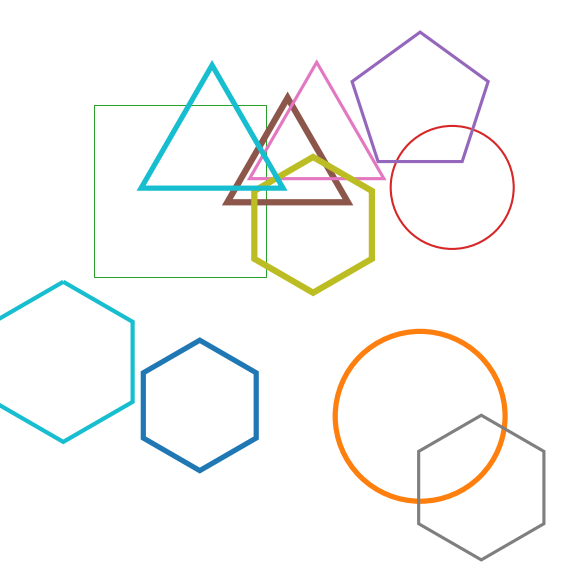[{"shape": "hexagon", "thickness": 2.5, "radius": 0.56, "center": [0.346, 0.297]}, {"shape": "circle", "thickness": 2.5, "radius": 0.74, "center": [0.728, 0.278]}, {"shape": "square", "thickness": 0.5, "radius": 0.74, "center": [0.311, 0.668]}, {"shape": "circle", "thickness": 1, "radius": 0.53, "center": [0.783, 0.675]}, {"shape": "pentagon", "thickness": 1.5, "radius": 0.62, "center": [0.727, 0.82]}, {"shape": "triangle", "thickness": 3, "radius": 0.6, "center": [0.498, 0.709]}, {"shape": "triangle", "thickness": 1.5, "radius": 0.67, "center": [0.548, 0.757]}, {"shape": "hexagon", "thickness": 1.5, "radius": 0.63, "center": [0.833, 0.155]}, {"shape": "hexagon", "thickness": 3, "radius": 0.59, "center": [0.542, 0.61]}, {"shape": "triangle", "thickness": 2.5, "radius": 0.71, "center": [0.367, 0.744]}, {"shape": "hexagon", "thickness": 2, "radius": 0.69, "center": [0.11, 0.373]}]